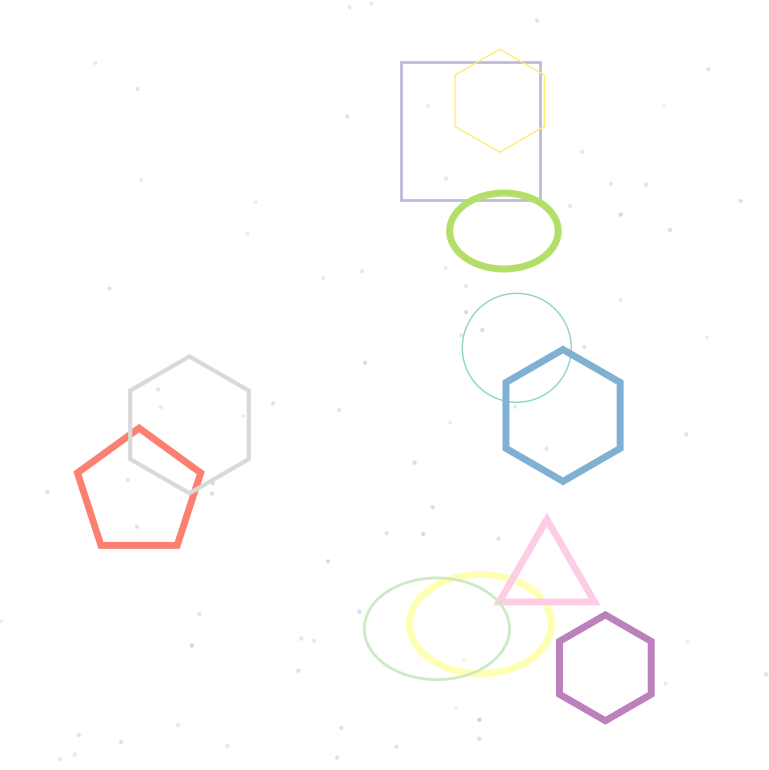[{"shape": "circle", "thickness": 0.5, "radius": 0.35, "center": [0.671, 0.548]}, {"shape": "oval", "thickness": 2.5, "radius": 0.46, "center": [0.624, 0.19]}, {"shape": "square", "thickness": 1, "radius": 0.45, "center": [0.611, 0.83]}, {"shape": "pentagon", "thickness": 2.5, "radius": 0.42, "center": [0.181, 0.36]}, {"shape": "hexagon", "thickness": 2.5, "radius": 0.43, "center": [0.731, 0.46]}, {"shape": "oval", "thickness": 2.5, "radius": 0.35, "center": [0.654, 0.7]}, {"shape": "triangle", "thickness": 2.5, "radius": 0.36, "center": [0.71, 0.254]}, {"shape": "hexagon", "thickness": 1.5, "radius": 0.44, "center": [0.246, 0.448]}, {"shape": "hexagon", "thickness": 2.5, "radius": 0.34, "center": [0.786, 0.133]}, {"shape": "oval", "thickness": 1, "radius": 0.47, "center": [0.567, 0.183]}, {"shape": "hexagon", "thickness": 0.5, "radius": 0.33, "center": [0.649, 0.869]}]